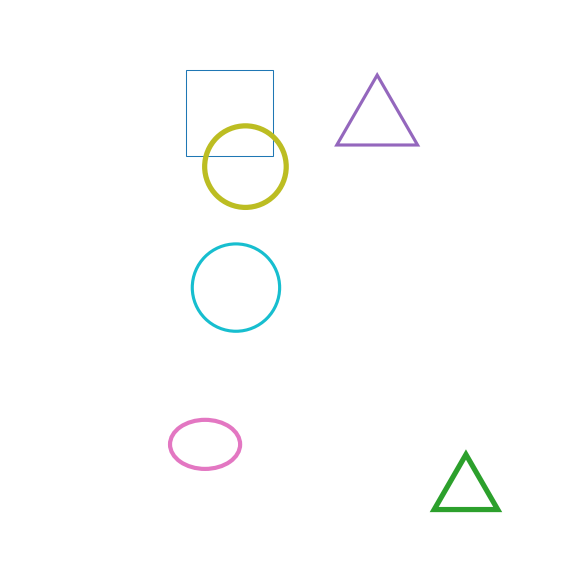[{"shape": "square", "thickness": 0.5, "radius": 0.37, "center": [0.397, 0.804]}, {"shape": "triangle", "thickness": 2.5, "radius": 0.32, "center": [0.807, 0.149]}, {"shape": "triangle", "thickness": 1.5, "radius": 0.4, "center": [0.653, 0.788]}, {"shape": "oval", "thickness": 2, "radius": 0.3, "center": [0.355, 0.23]}, {"shape": "circle", "thickness": 2.5, "radius": 0.35, "center": [0.425, 0.711]}, {"shape": "circle", "thickness": 1.5, "radius": 0.38, "center": [0.409, 0.501]}]